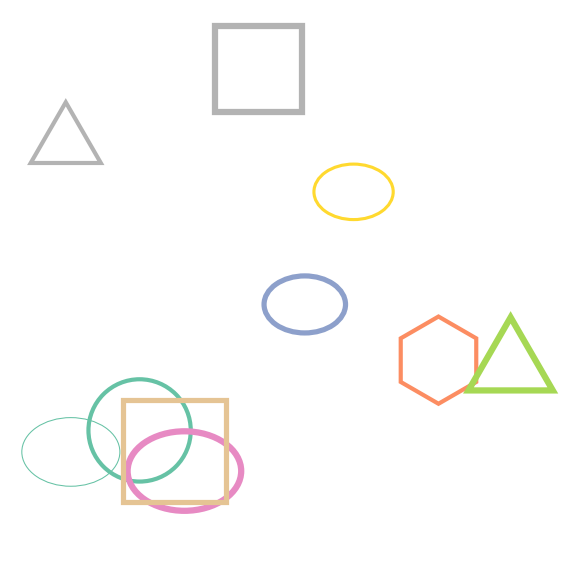[{"shape": "oval", "thickness": 0.5, "radius": 0.42, "center": [0.123, 0.217]}, {"shape": "circle", "thickness": 2, "radius": 0.44, "center": [0.242, 0.254]}, {"shape": "hexagon", "thickness": 2, "radius": 0.38, "center": [0.759, 0.375]}, {"shape": "oval", "thickness": 2.5, "radius": 0.35, "center": [0.528, 0.472]}, {"shape": "oval", "thickness": 3, "radius": 0.49, "center": [0.319, 0.183]}, {"shape": "triangle", "thickness": 3, "radius": 0.42, "center": [0.884, 0.365]}, {"shape": "oval", "thickness": 1.5, "radius": 0.34, "center": [0.612, 0.667]}, {"shape": "square", "thickness": 2.5, "radius": 0.44, "center": [0.302, 0.218]}, {"shape": "triangle", "thickness": 2, "radius": 0.35, "center": [0.114, 0.752]}, {"shape": "square", "thickness": 3, "radius": 0.37, "center": [0.448, 0.88]}]